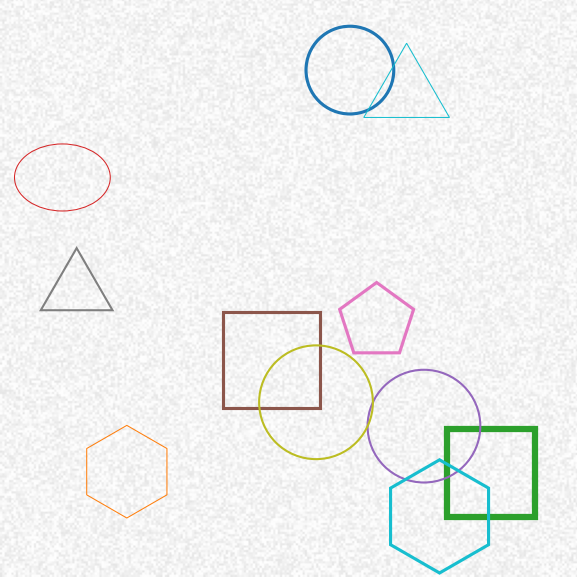[{"shape": "circle", "thickness": 1.5, "radius": 0.38, "center": [0.606, 0.878]}, {"shape": "hexagon", "thickness": 0.5, "radius": 0.4, "center": [0.22, 0.182]}, {"shape": "square", "thickness": 3, "radius": 0.38, "center": [0.85, 0.18]}, {"shape": "oval", "thickness": 0.5, "radius": 0.41, "center": [0.108, 0.692]}, {"shape": "circle", "thickness": 1, "radius": 0.49, "center": [0.734, 0.261]}, {"shape": "square", "thickness": 1.5, "radius": 0.42, "center": [0.47, 0.376]}, {"shape": "pentagon", "thickness": 1.5, "radius": 0.34, "center": [0.652, 0.443]}, {"shape": "triangle", "thickness": 1, "radius": 0.36, "center": [0.133, 0.498]}, {"shape": "circle", "thickness": 1, "radius": 0.49, "center": [0.547, 0.303]}, {"shape": "hexagon", "thickness": 1.5, "radius": 0.49, "center": [0.761, 0.105]}, {"shape": "triangle", "thickness": 0.5, "radius": 0.43, "center": [0.704, 0.839]}]